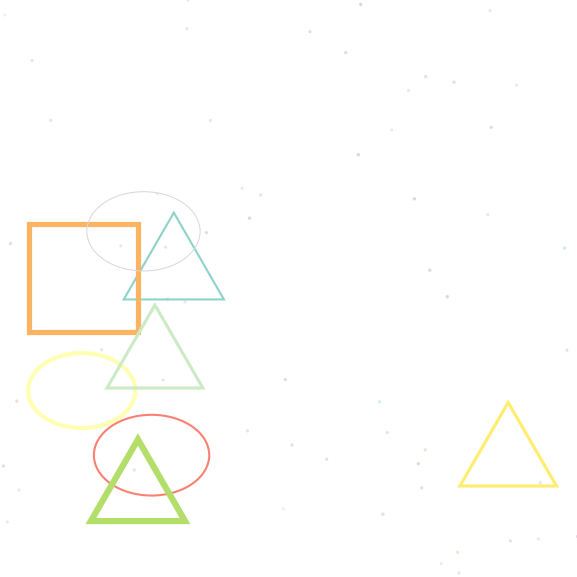[{"shape": "triangle", "thickness": 1, "radius": 0.5, "center": [0.301, 0.531]}, {"shape": "oval", "thickness": 2, "radius": 0.46, "center": [0.142, 0.323]}, {"shape": "oval", "thickness": 1, "radius": 0.5, "center": [0.262, 0.211]}, {"shape": "square", "thickness": 2.5, "radius": 0.47, "center": [0.144, 0.518]}, {"shape": "triangle", "thickness": 3, "radius": 0.47, "center": [0.239, 0.144]}, {"shape": "oval", "thickness": 0.5, "radius": 0.49, "center": [0.248, 0.599]}, {"shape": "triangle", "thickness": 1.5, "radius": 0.48, "center": [0.268, 0.375]}, {"shape": "triangle", "thickness": 1.5, "radius": 0.48, "center": [0.88, 0.206]}]